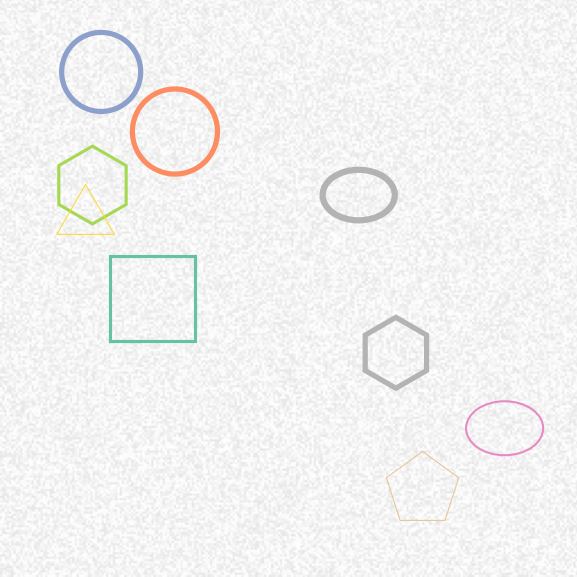[{"shape": "square", "thickness": 1.5, "radius": 0.37, "center": [0.264, 0.482]}, {"shape": "circle", "thickness": 2.5, "radius": 0.37, "center": [0.303, 0.771]}, {"shape": "circle", "thickness": 2.5, "radius": 0.34, "center": [0.175, 0.875]}, {"shape": "oval", "thickness": 1, "radius": 0.33, "center": [0.874, 0.258]}, {"shape": "hexagon", "thickness": 1.5, "radius": 0.34, "center": [0.16, 0.679]}, {"shape": "triangle", "thickness": 0.5, "radius": 0.29, "center": [0.148, 0.622]}, {"shape": "pentagon", "thickness": 0.5, "radius": 0.33, "center": [0.732, 0.151]}, {"shape": "hexagon", "thickness": 2.5, "radius": 0.31, "center": [0.686, 0.388]}, {"shape": "oval", "thickness": 3, "radius": 0.31, "center": [0.621, 0.661]}]